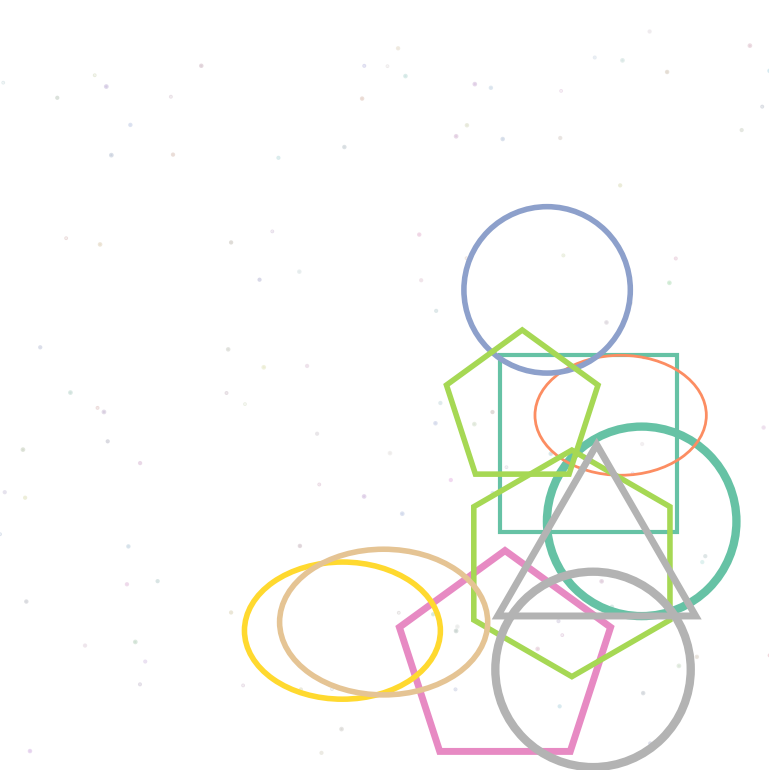[{"shape": "square", "thickness": 1.5, "radius": 0.57, "center": [0.764, 0.424]}, {"shape": "circle", "thickness": 3, "radius": 0.62, "center": [0.833, 0.323]}, {"shape": "oval", "thickness": 1, "radius": 0.56, "center": [0.806, 0.461]}, {"shape": "circle", "thickness": 2, "radius": 0.54, "center": [0.711, 0.624]}, {"shape": "pentagon", "thickness": 2.5, "radius": 0.72, "center": [0.656, 0.141]}, {"shape": "pentagon", "thickness": 2, "radius": 0.52, "center": [0.678, 0.468]}, {"shape": "hexagon", "thickness": 2, "radius": 0.74, "center": [0.743, 0.268]}, {"shape": "oval", "thickness": 2, "radius": 0.64, "center": [0.445, 0.181]}, {"shape": "oval", "thickness": 2, "radius": 0.68, "center": [0.498, 0.192]}, {"shape": "triangle", "thickness": 2.5, "radius": 0.74, "center": [0.775, 0.274]}, {"shape": "circle", "thickness": 3, "radius": 0.63, "center": [0.77, 0.131]}]